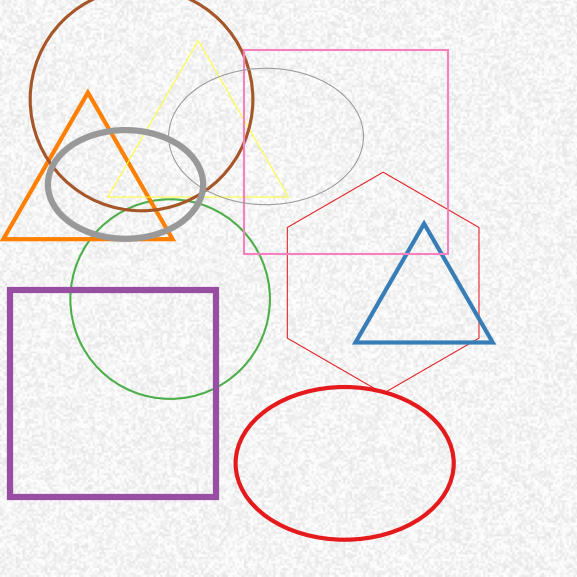[{"shape": "hexagon", "thickness": 0.5, "radius": 0.96, "center": [0.663, 0.509]}, {"shape": "oval", "thickness": 2, "radius": 0.94, "center": [0.597, 0.197]}, {"shape": "triangle", "thickness": 2, "radius": 0.69, "center": [0.734, 0.475]}, {"shape": "circle", "thickness": 1, "radius": 0.86, "center": [0.295, 0.481]}, {"shape": "square", "thickness": 3, "radius": 0.9, "center": [0.196, 0.318]}, {"shape": "triangle", "thickness": 2, "radius": 0.85, "center": [0.152, 0.67]}, {"shape": "triangle", "thickness": 0.5, "radius": 0.9, "center": [0.343, 0.748]}, {"shape": "circle", "thickness": 1.5, "radius": 0.96, "center": [0.245, 0.827]}, {"shape": "square", "thickness": 1, "radius": 0.88, "center": [0.599, 0.736]}, {"shape": "oval", "thickness": 0.5, "radius": 0.84, "center": [0.461, 0.763]}, {"shape": "oval", "thickness": 3, "radius": 0.67, "center": [0.217, 0.68]}]